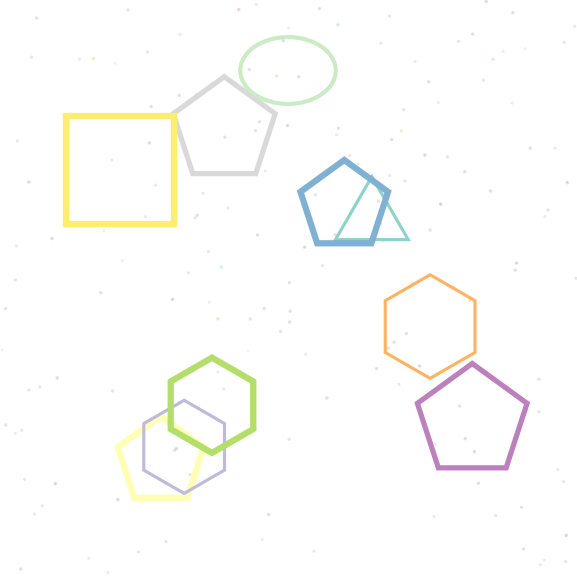[{"shape": "triangle", "thickness": 1.5, "radius": 0.36, "center": [0.644, 0.621]}, {"shape": "pentagon", "thickness": 3, "radius": 0.39, "center": [0.278, 0.2]}, {"shape": "hexagon", "thickness": 1.5, "radius": 0.4, "center": [0.319, 0.225]}, {"shape": "pentagon", "thickness": 3, "radius": 0.4, "center": [0.596, 0.642]}, {"shape": "hexagon", "thickness": 1.5, "radius": 0.45, "center": [0.745, 0.434]}, {"shape": "hexagon", "thickness": 3, "radius": 0.41, "center": [0.367, 0.297]}, {"shape": "pentagon", "thickness": 2.5, "radius": 0.46, "center": [0.388, 0.774]}, {"shape": "pentagon", "thickness": 2.5, "radius": 0.5, "center": [0.818, 0.27]}, {"shape": "oval", "thickness": 2, "radius": 0.41, "center": [0.499, 0.877]}, {"shape": "square", "thickness": 3, "radius": 0.47, "center": [0.208, 0.705]}]